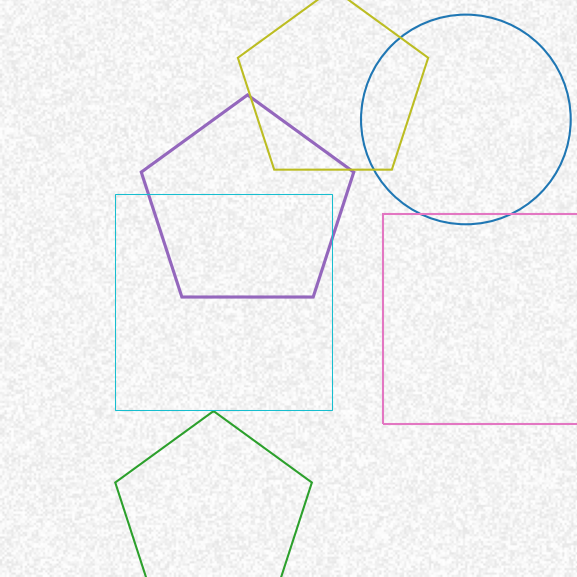[{"shape": "circle", "thickness": 1, "radius": 0.91, "center": [0.807, 0.792]}, {"shape": "pentagon", "thickness": 1, "radius": 0.89, "center": [0.37, 0.108]}, {"shape": "pentagon", "thickness": 1.5, "radius": 0.97, "center": [0.429, 0.641]}, {"shape": "square", "thickness": 1, "radius": 0.91, "center": [0.846, 0.447]}, {"shape": "pentagon", "thickness": 1, "radius": 0.87, "center": [0.577, 0.846]}, {"shape": "square", "thickness": 0.5, "radius": 0.94, "center": [0.387, 0.476]}]